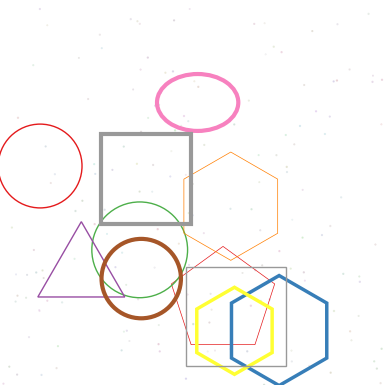[{"shape": "pentagon", "thickness": 0.5, "radius": 0.71, "center": [0.579, 0.219]}, {"shape": "circle", "thickness": 1, "radius": 0.54, "center": [0.104, 0.569]}, {"shape": "hexagon", "thickness": 2.5, "radius": 0.71, "center": [0.725, 0.141]}, {"shape": "circle", "thickness": 1, "radius": 0.62, "center": [0.363, 0.351]}, {"shape": "triangle", "thickness": 1, "radius": 0.65, "center": [0.211, 0.294]}, {"shape": "hexagon", "thickness": 0.5, "radius": 0.7, "center": [0.599, 0.464]}, {"shape": "hexagon", "thickness": 2.5, "radius": 0.57, "center": [0.609, 0.141]}, {"shape": "circle", "thickness": 3, "radius": 0.52, "center": [0.367, 0.276]}, {"shape": "oval", "thickness": 3, "radius": 0.53, "center": [0.513, 0.734]}, {"shape": "square", "thickness": 3, "radius": 0.59, "center": [0.38, 0.535]}, {"shape": "square", "thickness": 1, "radius": 0.65, "center": [0.614, 0.178]}]